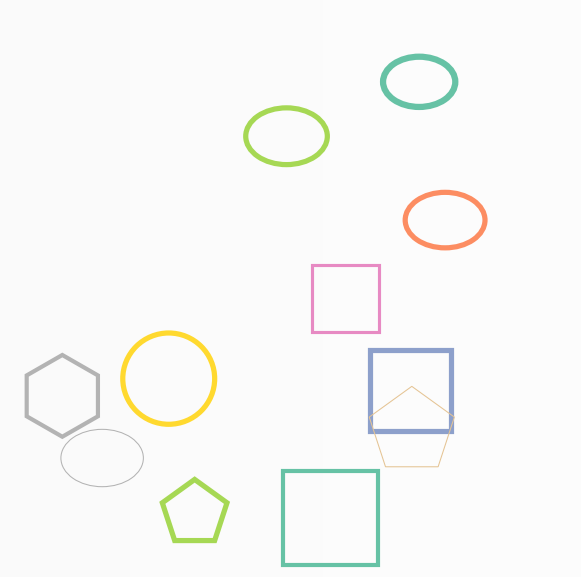[{"shape": "square", "thickness": 2, "radius": 0.41, "center": [0.569, 0.102]}, {"shape": "oval", "thickness": 3, "radius": 0.31, "center": [0.721, 0.857]}, {"shape": "oval", "thickness": 2.5, "radius": 0.34, "center": [0.766, 0.618]}, {"shape": "square", "thickness": 2.5, "radius": 0.35, "center": [0.706, 0.324]}, {"shape": "square", "thickness": 1.5, "radius": 0.29, "center": [0.594, 0.483]}, {"shape": "oval", "thickness": 2.5, "radius": 0.35, "center": [0.493, 0.763]}, {"shape": "pentagon", "thickness": 2.5, "radius": 0.29, "center": [0.335, 0.11]}, {"shape": "circle", "thickness": 2.5, "radius": 0.4, "center": [0.29, 0.343]}, {"shape": "pentagon", "thickness": 0.5, "radius": 0.38, "center": [0.708, 0.253]}, {"shape": "hexagon", "thickness": 2, "radius": 0.35, "center": [0.107, 0.314]}, {"shape": "oval", "thickness": 0.5, "radius": 0.35, "center": [0.176, 0.206]}]